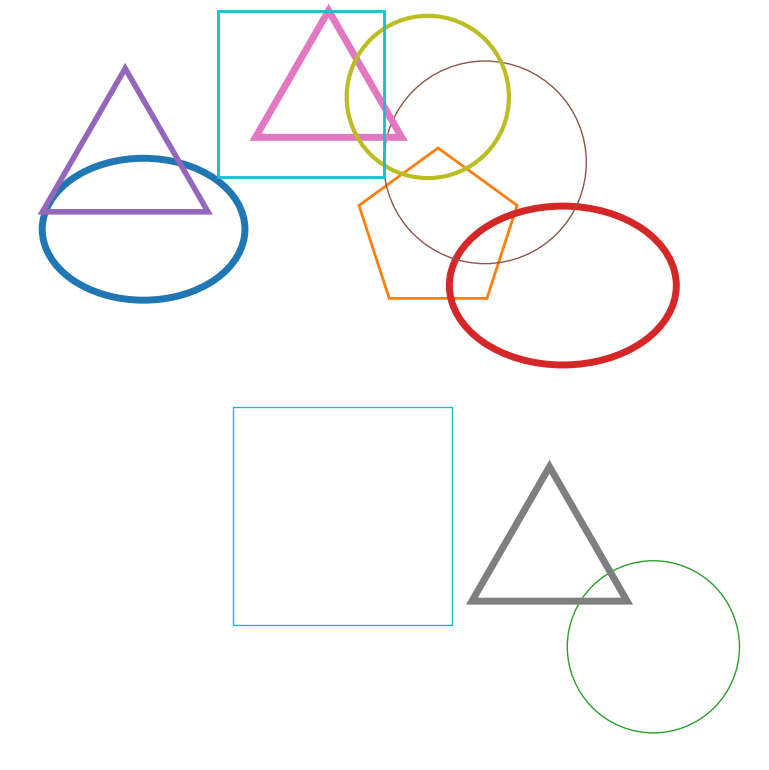[{"shape": "oval", "thickness": 2.5, "radius": 0.66, "center": [0.186, 0.702]}, {"shape": "pentagon", "thickness": 1, "radius": 0.54, "center": [0.569, 0.7]}, {"shape": "circle", "thickness": 0.5, "radius": 0.56, "center": [0.849, 0.16]}, {"shape": "oval", "thickness": 2.5, "radius": 0.74, "center": [0.731, 0.629]}, {"shape": "triangle", "thickness": 2, "radius": 0.62, "center": [0.163, 0.787]}, {"shape": "circle", "thickness": 0.5, "radius": 0.66, "center": [0.63, 0.789]}, {"shape": "triangle", "thickness": 2.5, "radius": 0.55, "center": [0.427, 0.876]}, {"shape": "triangle", "thickness": 2.5, "radius": 0.58, "center": [0.714, 0.277]}, {"shape": "circle", "thickness": 1.5, "radius": 0.53, "center": [0.556, 0.874]}, {"shape": "square", "thickness": 0.5, "radius": 0.71, "center": [0.445, 0.33]}, {"shape": "square", "thickness": 1, "radius": 0.54, "center": [0.391, 0.878]}]